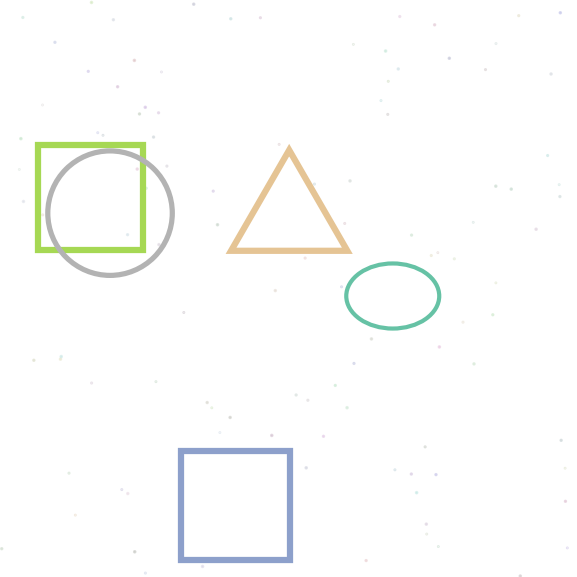[{"shape": "oval", "thickness": 2, "radius": 0.4, "center": [0.68, 0.487]}, {"shape": "square", "thickness": 3, "radius": 0.47, "center": [0.408, 0.124]}, {"shape": "square", "thickness": 3, "radius": 0.45, "center": [0.156, 0.657]}, {"shape": "triangle", "thickness": 3, "radius": 0.58, "center": [0.501, 0.623]}, {"shape": "circle", "thickness": 2.5, "radius": 0.54, "center": [0.191, 0.63]}]